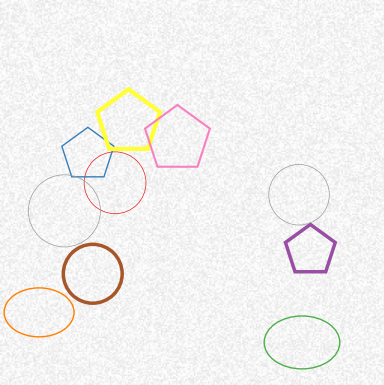[{"shape": "circle", "thickness": 0.5, "radius": 0.4, "center": [0.299, 0.525]}, {"shape": "pentagon", "thickness": 1, "radius": 0.36, "center": [0.228, 0.598]}, {"shape": "oval", "thickness": 1, "radius": 0.49, "center": [0.784, 0.111]}, {"shape": "pentagon", "thickness": 2.5, "radius": 0.34, "center": [0.806, 0.349]}, {"shape": "oval", "thickness": 1, "radius": 0.45, "center": [0.102, 0.189]}, {"shape": "pentagon", "thickness": 3, "radius": 0.43, "center": [0.334, 0.683]}, {"shape": "circle", "thickness": 2.5, "radius": 0.38, "center": [0.241, 0.289]}, {"shape": "pentagon", "thickness": 1.5, "radius": 0.44, "center": [0.461, 0.639]}, {"shape": "circle", "thickness": 0.5, "radius": 0.39, "center": [0.777, 0.494]}, {"shape": "circle", "thickness": 0.5, "radius": 0.47, "center": [0.167, 0.452]}]